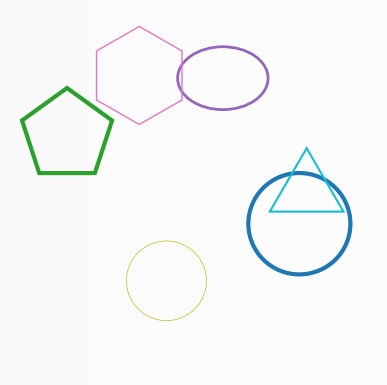[{"shape": "circle", "thickness": 3, "radius": 0.66, "center": [0.773, 0.419]}, {"shape": "pentagon", "thickness": 3, "radius": 0.61, "center": [0.173, 0.649]}, {"shape": "oval", "thickness": 2, "radius": 0.58, "center": [0.575, 0.797]}, {"shape": "hexagon", "thickness": 1, "radius": 0.64, "center": [0.359, 0.804]}, {"shape": "circle", "thickness": 0.5, "radius": 0.52, "center": [0.43, 0.271]}, {"shape": "triangle", "thickness": 1.5, "radius": 0.55, "center": [0.791, 0.505]}]